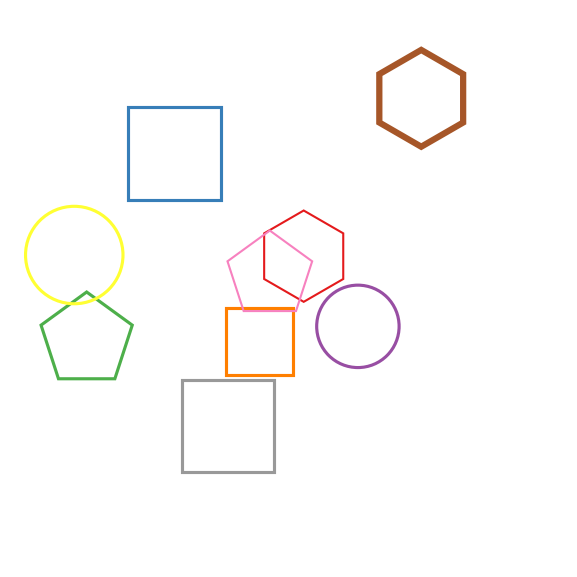[{"shape": "hexagon", "thickness": 1, "radius": 0.4, "center": [0.526, 0.556]}, {"shape": "square", "thickness": 1.5, "radius": 0.4, "center": [0.302, 0.733]}, {"shape": "pentagon", "thickness": 1.5, "radius": 0.42, "center": [0.15, 0.41]}, {"shape": "circle", "thickness": 1.5, "radius": 0.36, "center": [0.62, 0.434]}, {"shape": "square", "thickness": 1.5, "radius": 0.29, "center": [0.449, 0.408]}, {"shape": "circle", "thickness": 1.5, "radius": 0.42, "center": [0.129, 0.558]}, {"shape": "hexagon", "thickness": 3, "radius": 0.42, "center": [0.729, 0.829]}, {"shape": "pentagon", "thickness": 1, "radius": 0.39, "center": [0.467, 0.523]}, {"shape": "square", "thickness": 1.5, "radius": 0.4, "center": [0.394, 0.262]}]